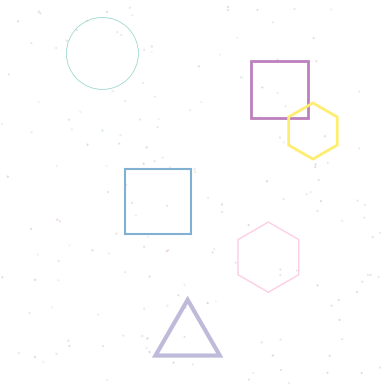[{"shape": "circle", "thickness": 0.5, "radius": 0.47, "center": [0.266, 0.861]}, {"shape": "triangle", "thickness": 3, "radius": 0.48, "center": [0.487, 0.125]}, {"shape": "square", "thickness": 1.5, "radius": 0.43, "center": [0.411, 0.477]}, {"shape": "hexagon", "thickness": 1, "radius": 0.46, "center": [0.697, 0.332]}, {"shape": "square", "thickness": 2, "radius": 0.37, "center": [0.727, 0.767]}, {"shape": "hexagon", "thickness": 2, "radius": 0.36, "center": [0.813, 0.66]}]